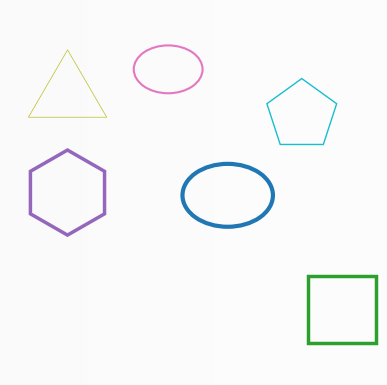[{"shape": "oval", "thickness": 3, "radius": 0.58, "center": [0.588, 0.493]}, {"shape": "square", "thickness": 2.5, "radius": 0.43, "center": [0.882, 0.195]}, {"shape": "hexagon", "thickness": 2.5, "radius": 0.55, "center": [0.174, 0.5]}, {"shape": "oval", "thickness": 1.5, "radius": 0.44, "center": [0.434, 0.82]}, {"shape": "triangle", "thickness": 0.5, "radius": 0.58, "center": [0.174, 0.754]}, {"shape": "pentagon", "thickness": 1, "radius": 0.47, "center": [0.779, 0.701]}]